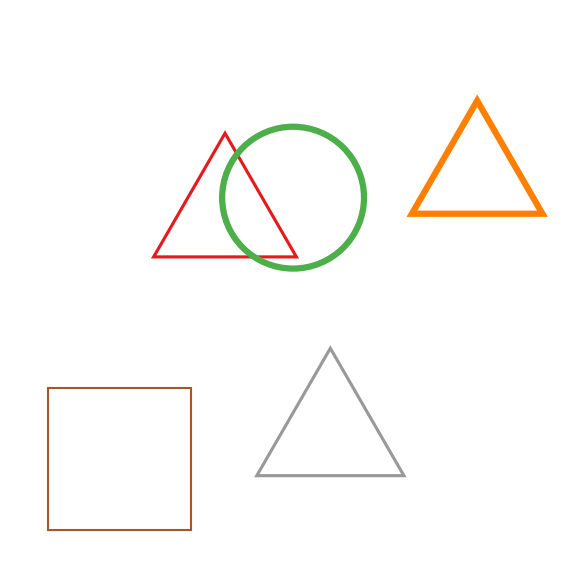[{"shape": "triangle", "thickness": 1.5, "radius": 0.71, "center": [0.39, 0.626]}, {"shape": "circle", "thickness": 3, "radius": 0.61, "center": [0.507, 0.657]}, {"shape": "triangle", "thickness": 3, "radius": 0.65, "center": [0.826, 0.694]}, {"shape": "square", "thickness": 1, "radius": 0.62, "center": [0.207, 0.204]}, {"shape": "triangle", "thickness": 1.5, "radius": 0.74, "center": [0.572, 0.249]}]